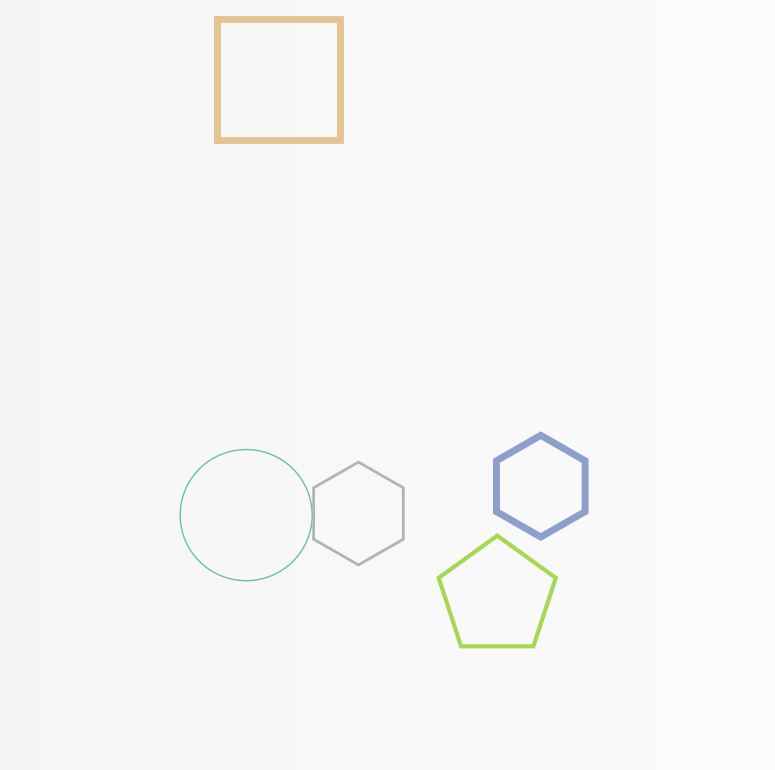[{"shape": "circle", "thickness": 0.5, "radius": 0.43, "center": [0.318, 0.331]}, {"shape": "hexagon", "thickness": 2.5, "radius": 0.33, "center": [0.698, 0.369]}, {"shape": "pentagon", "thickness": 1.5, "radius": 0.4, "center": [0.642, 0.225]}, {"shape": "square", "thickness": 2.5, "radius": 0.39, "center": [0.359, 0.897]}, {"shape": "hexagon", "thickness": 1, "radius": 0.33, "center": [0.463, 0.333]}]